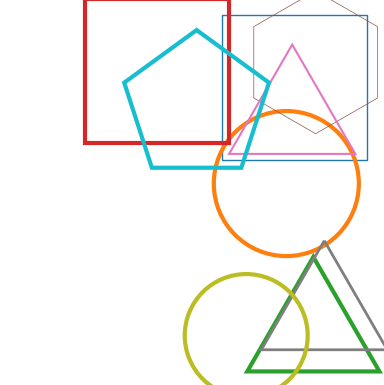[{"shape": "square", "thickness": 1, "radius": 0.94, "center": [0.766, 0.773]}, {"shape": "circle", "thickness": 3, "radius": 0.94, "center": [0.744, 0.523]}, {"shape": "triangle", "thickness": 3, "radius": 0.99, "center": [0.814, 0.134]}, {"shape": "square", "thickness": 3, "radius": 0.93, "center": [0.408, 0.815]}, {"shape": "hexagon", "thickness": 0.5, "radius": 0.93, "center": [0.82, 0.838]}, {"shape": "triangle", "thickness": 1.5, "radius": 0.95, "center": [0.759, 0.695]}, {"shape": "triangle", "thickness": 2, "radius": 0.94, "center": [0.842, 0.186]}, {"shape": "circle", "thickness": 3, "radius": 0.8, "center": [0.64, 0.128]}, {"shape": "pentagon", "thickness": 3, "radius": 0.99, "center": [0.511, 0.724]}]